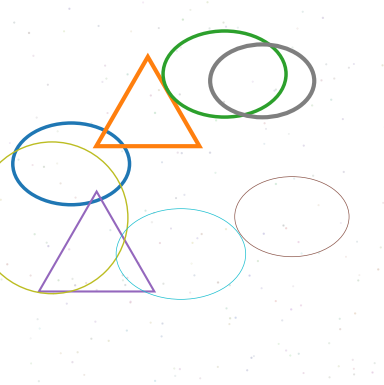[{"shape": "oval", "thickness": 2.5, "radius": 0.76, "center": [0.185, 0.574]}, {"shape": "triangle", "thickness": 3, "radius": 0.77, "center": [0.384, 0.698]}, {"shape": "oval", "thickness": 2.5, "radius": 0.8, "center": [0.583, 0.808]}, {"shape": "triangle", "thickness": 1.5, "radius": 0.87, "center": [0.251, 0.329]}, {"shape": "oval", "thickness": 0.5, "radius": 0.74, "center": [0.758, 0.437]}, {"shape": "oval", "thickness": 3, "radius": 0.68, "center": [0.681, 0.79]}, {"shape": "circle", "thickness": 1, "radius": 0.99, "center": [0.135, 0.434]}, {"shape": "oval", "thickness": 0.5, "radius": 0.84, "center": [0.47, 0.34]}]